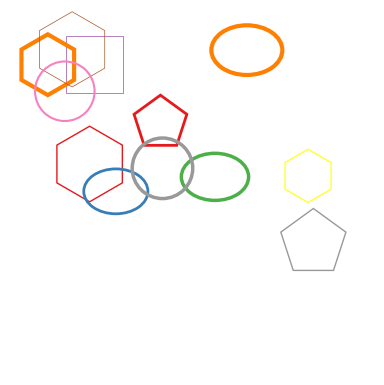[{"shape": "pentagon", "thickness": 2, "radius": 0.36, "center": [0.417, 0.681]}, {"shape": "hexagon", "thickness": 1, "radius": 0.49, "center": [0.233, 0.574]}, {"shape": "oval", "thickness": 2, "radius": 0.42, "center": [0.301, 0.503]}, {"shape": "oval", "thickness": 2.5, "radius": 0.44, "center": [0.558, 0.541]}, {"shape": "square", "thickness": 0.5, "radius": 0.37, "center": [0.244, 0.832]}, {"shape": "hexagon", "thickness": 3, "radius": 0.39, "center": [0.124, 0.832]}, {"shape": "oval", "thickness": 3, "radius": 0.46, "center": [0.641, 0.87]}, {"shape": "hexagon", "thickness": 1, "radius": 0.35, "center": [0.8, 0.543]}, {"shape": "hexagon", "thickness": 0.5, "radius": 0.49, "center": [0.187, 0.872]}, {"shape": "circle", "thickness": 1.5, "radius": 0.39, "center": [0.168, 0.763]}, {"shape": "circle", "thickness": 2.5, "radius": 0.39, "center": [0.422, 0.563]}, {"shape": "pentagon", "thickness": 1, "radius": 0.44, "center": [0.814, 0.37]}]